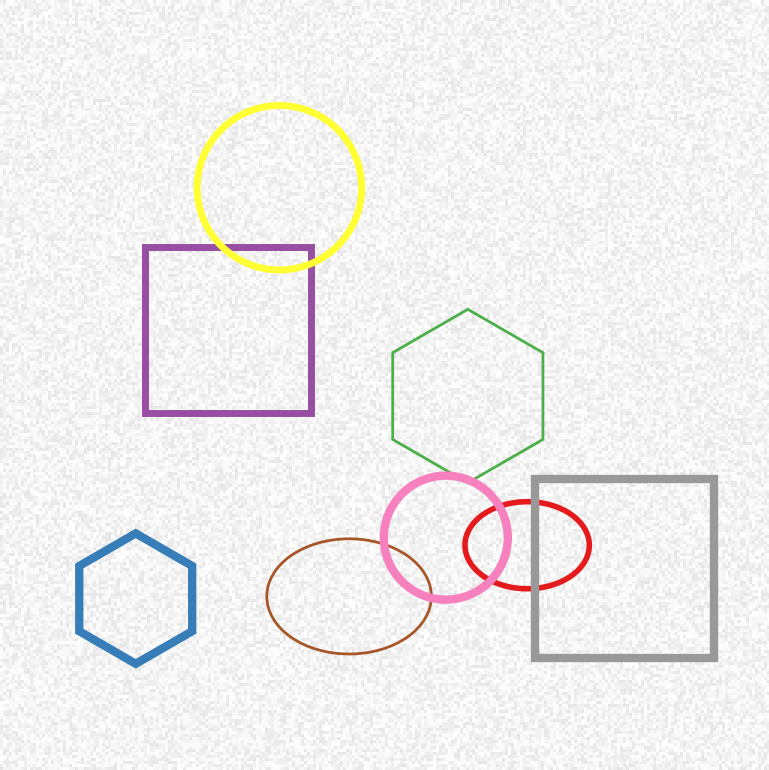[{"shape": "oval", "thickness": 2, "radius": 0.4, "center": [0.685, 0.292]}, {"shape": "hexagon", "thickness": 3, "radius": 0.42, "center": [0.176, 0.223]}, {"shape": "hexagon", "thickness": 1, "radius": 0.56, "center": [0.608, 0.486]}, {"shape": "square", "thickness": 2.5, "radius": 0.54, "center": [0.296, 0.572]}, {"shape": "circle", "thickness": 2.5, "radius": 0.53, "center": [0.363, 0.756]}, {"shape": "oval", "thickness": 1, "radius": 0.53, "center": [0.453, 0.225]}, {"shape": "circle", "thickness": 3, "radius": 0.4, "center": [0.579, 0.302]}, {"shape": "square", "thickness": 3, "radius": 0.58, "center": [0.811, 0.262]}]